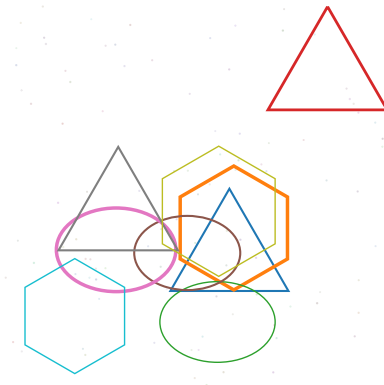[{"shape": "triangle", "thickness": 1.5, "radius": 0.89, "center": [0.596, 0.333]}, {"shape": "hexagon", "thickness": 2.5, "radius": 0.8, "center": [0.607, 0.408]}, {"shape": "oval", "thickness": 1, "radius": 0.75, "center": [0.565, 0.164]}, {"shape": "triangle", "thickness": 2, "radius": 0.89, "center": [0.851, 0.804]}, {"shape": "oval", "thickness": 1.5, "radius": 0.69, "center": [0.486, 0.343]}, {"shape": "oval", "thickness": 2.5, "radius": 0.78, "center": [0.302, 0.351]}, {"shape": "triangle", "thickness": 1.5, "radius": 0.9, "center": [0.307, 0.439]}, {"shape": "hexagon", "thickness": 1, "radius": 0.85, "center": [0.568, 0.451]}, {"shape": "hexagon", "thickness": 1, "radius": 0.75, "center": [0.194, 0.179]}]